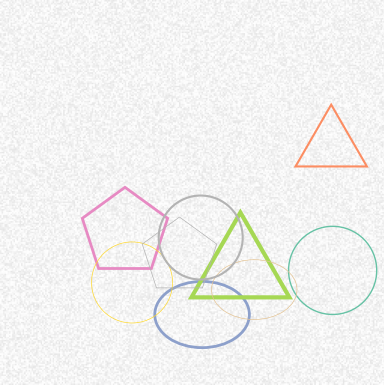[{"shape": "circle", "thickness": 1, "radius": 0.57, "center": [0.864, 0.298]}, {"shape": "triangle", "thickness": 1.5, "radius": 0.54, "center": [0.86, 0.621]}, {"shape": "oval", "thickness": 2, "radius": 0.61, "center": [0.525, 0.183]}, {"shape": "pentagon", "thickness": 2, "radius": 0.58, "center": [0.325, 0.397]}, {"shape": "triangle", "thickness": 3, "radius": 0.73, "center": [0.624, 0.301]}, {"shape": "circle", "thickness": 0.5, "radius": 0.53, "center": [0.343, 0.266]}, {"shape": "oval", "thickness": 0.5, "radius": 0.56, "center": [0.66, 0.248]}, {"shape": "circle", "thickness": 1.5, "radius": 0.55, "center": [0.521, 0.383]}, {"shape": "pentagon", "thickness": 0.5, "radius": 0.51, "center": [0.466, 0.335]}]